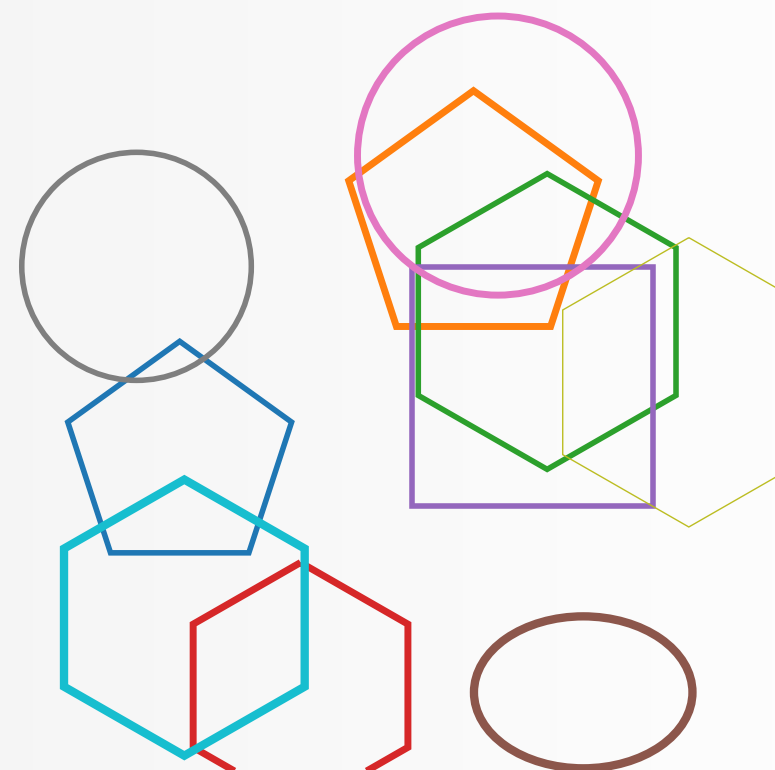[{"shape": "pentagon", "thickness": 2, "radius": 0.76, "center": [0.232, 0.405]}, {"shape": "pentagon", "thickness": 2.5, "radius": 0.85, "center": [0.611, 0.713]}, {"shape": "hexagon", "thickness": 2, "radius": 0.96, "center": [0.706, 0.582]}, {"shape": "hexagon", "thickness": 2.5, "radius": 0.8, "center": [0.388, 0.109]}, {"shape": "square", "thickness": 2, "radius": 0.78, "center": [0.687, 0.498]}, {"shape": "oval", "thickness": 3, "radius": 0.7, "center": [0.753, 0.101]}, {"shape": "circle", "thickness": 2.5, "radius": 0.91, "center": [0.643, 0.798]}, {"shape": "circle", "thickness": 2, "radius": 0.74, "center": [0.176, 0.654]}, {"shape": "hexagon", "thickness": 0.5, "radius": 0.94, "center": [0.889, 0.503]}, {"shape": "hexagon", "thickness": 3, "radius": 0.9, "center": [0.238, 0.198]}]